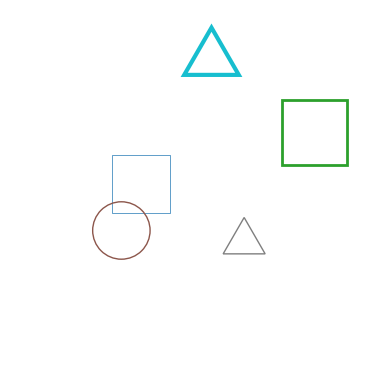[{"shape": "square", "thickness": 0.5, "radius": 0.37, "center": [0.366, 0.522]}, {"shape": "square", "thickness": 2, "radius": 0.42, "center": [0.816, 0.655]}, {"shape": "circle", "thickness": 1, "radius": 0.37, "center": [0.315, 0.401]}, {"shape": "triangle", "thickness": 1, "radius": 0.31, "center": [0.634, 0.372]}, {"shape": "triangle", "thickness": 3, "radius": 0.41, "center": [0.549, 0.846]}]